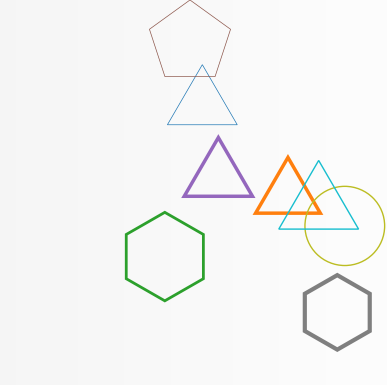[{"shape": "triangle", "thickness": 0.5, "radius": 0.52, "center": [0.522, 0.728]}, {"shape": "triangle", "thickness": 2.5, "radius": 0.48, "center": [0.743, 0.495]}, {"shape": "hexagon", "thickness": 2, "radius": 0.57, "center": [0.425, 0.334]}, {"shape": "triangle", "thickness": 2.5, "radius": 0.51, "center": [0.563, 0.541]}, {"shape": "pentagon", "thickness": 0.5, "radius": 0.55, "center": [0.49, 0.89]}, {"shape": "hexagon", "thickness": 3, "radius": 0.48, "center": [0.87, 0.189]}, {"shape": "circle", "thickness": 1, "radius": 0.51, "center": [0.89, 0.413]}, {"shape": "triangle", "thickness": 1, "radius": 0.59, "center": [0.822, 0.464]}]